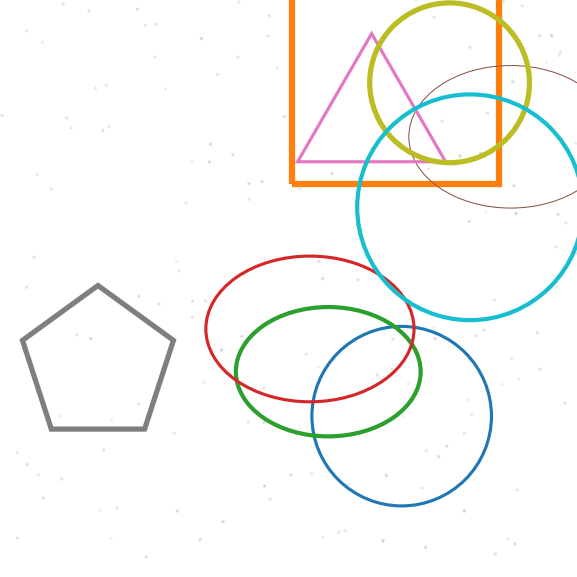[{"shape": "circle", "thickness": 1.5, "radius": 0.78, "center": [0.696, 0.279]}, {"shape": "square", "thickness": 3, "radius": 0.9, "center": [0.685, 0.861]}, {"shape": "oval", "thickness": 2, "radius": 0.8, "center": [0.568, 0.355]}, {"shape": "oval", "thickness": 1.5, "radius": 0.9, "center": [0.537, 0.43]}, {"shape": "oval", "thickness": 0.5, "radius": 0.88, "center": [0.884, 0.762]}, {"shape": "triangle", "thickness": 1.5, "radius": 0.74, "center": [0.643, 0.793]}, {"shape": "pentagon", "thickness": 2.5, "radius": 0.69, "center": [0.17, 0.367]}, {"shape": "circle", "thickness": 2.5, "radius": 0.69, "center": [0.779, 0.856]}, {"shape": "circle", "thickness": 2, "radius": 0.98, "center": [0.814, 0.64]}]